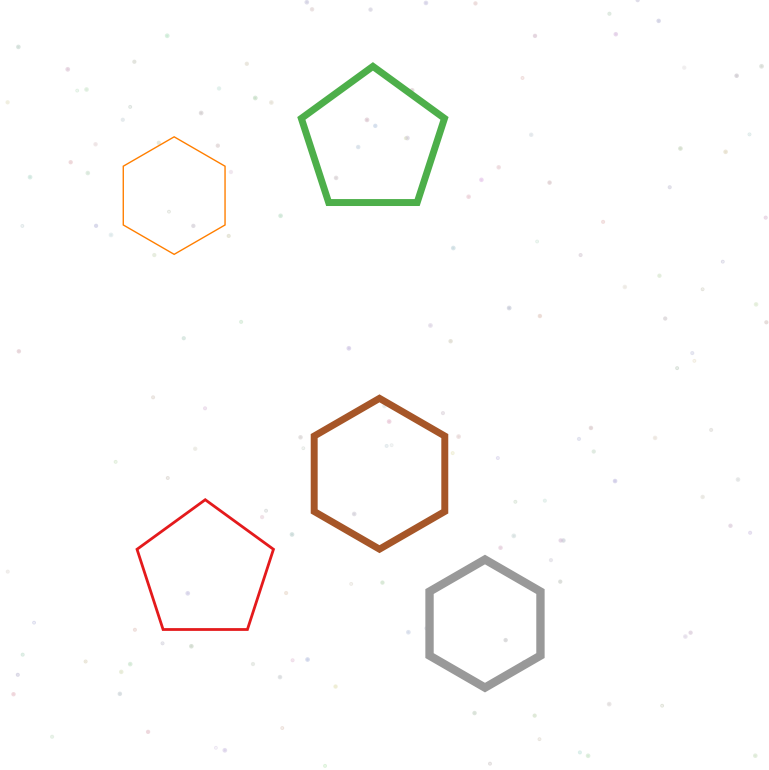[{"shape": "pentagon", "thickness": 1, "radius": 0.47, "center": [0.267, 0.258]}, {"shape": "pentagon", "thickness": 2.5, "radius": 0.49, "center": [0.484, 0.816]}, {"shape": "hexagon", "thickness": 0.5, "radius": 0.38, "center": [0.226, 0.746]}, {"shape": "hexagon", "thickness": 2.5, "radius": 0.49, "center": [0.493, 0.385]}, {"shape": "hexagon", "thickness": 3, "radius": 0.42, "center": [0.63, 0.19]}]